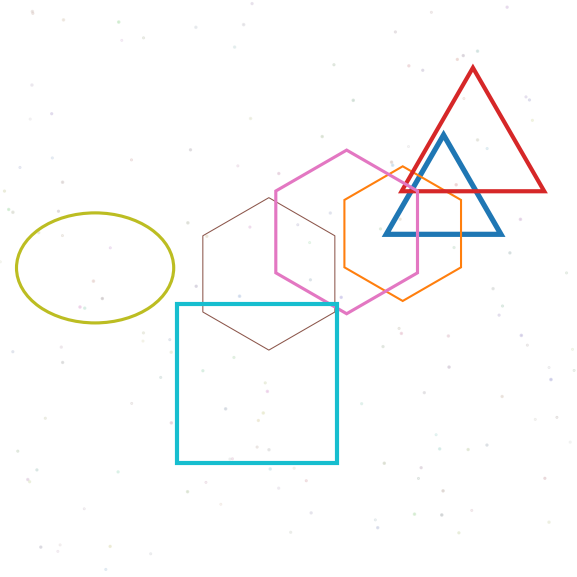[{"shape": "triangle", "thickness": 2.5, "radius": 0.57, "center": [0.768, 0.651]}, {"shape": "hexagon", "thickness": 1, "radius": 0.58, "center": [0.697, 0.595]}, {"shape": "triangle", "thickness": 2, "radius": 0.71, "center": [0.819, 0.739]}, {"shape": "hexagon", "thickness": 0.5, "radius": 0.66, "center": [0.466, 0.525]}, {"shape": "hexagon", "thickness": 1.5, "radius": 0.71, "center": [0.6, 0.598]}, {"shape": "oval", "thickness": 1.5, "radius": 0.68, "center": [0.165, 0.535]}, {"shape": "square", "thickness": 2, "radius": 0.69, "center": [0.445, 0.335]}]